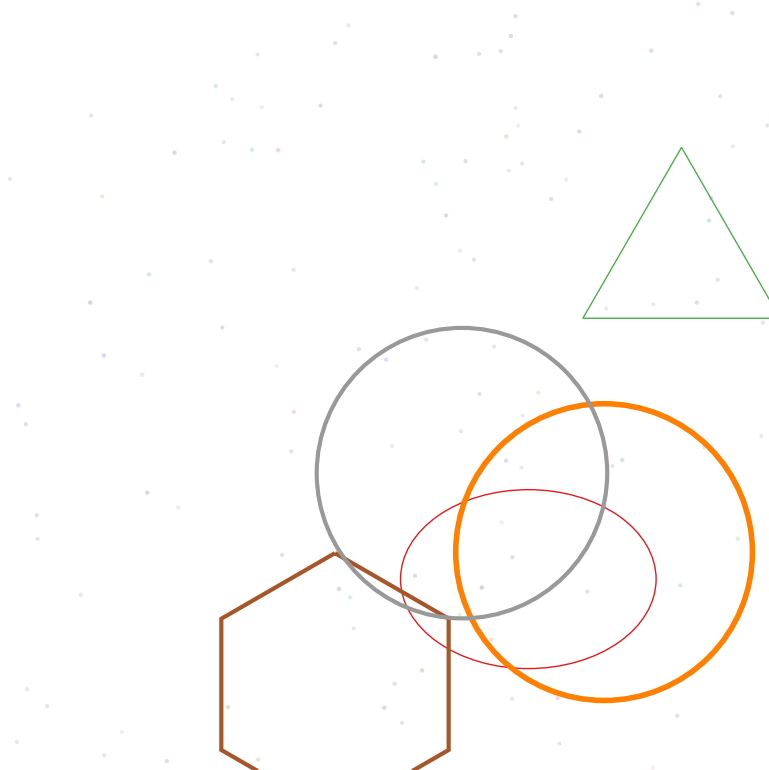[{"shape": "oval", "thickness": 0.5, "radius": 0.83, "center": [0.686, 0.248]}, {"shape": "triangle", "thickness": 0.5, "radius": 0.74, "center": [0.885, 0.661]}, {"shape": "circle", "thickness": 2, "radius": 0.96, "center": [0.785, 0.283]}, {"shape": "hexagon", "thickness": 1.5, "radius": 0.85, "center": [0.435, 0.111]}, {"shape": "circle", "thickness": 1.5, "radius": 0.94, "center": [0.6, 0.386]}]